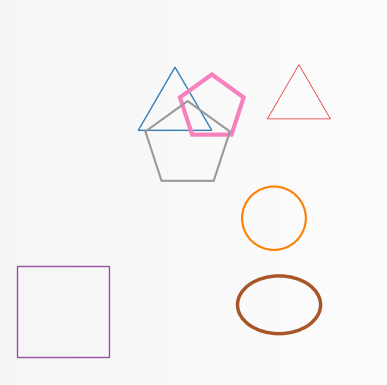[{"shape": "triangle", "thickness": 0.5, "radius": 0.47, "center": [0.771, 0.738]}, {"shape": "triangle", "thickness": 1, "radius": 0.55, "center": [0.452, 0.716]}, {"shape": "square", "thickness": 1, "radius": 0.59, "center": [0.162, 0.19]}, {"shape": "circle", "thickness": 1.5, "radius": 0.41, "center": [0.707, 0.433]}, {"shape": "oval", "thickness": 2.5, "radius": 0.54, "center": [0.72, 0.208]}, {"shape": "pentagon", "thickness": 3, "radius": 0.43, "center": [0.547, 0.72]}, {"shape": "pentagon", "thickness": 1.5, "radius": 0.57, "center": [0.484, 0.623]}]